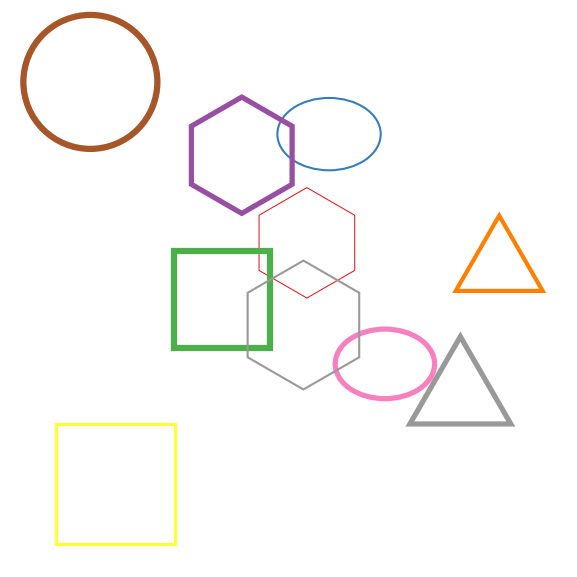[{"shape": "hexagon", "thickness": 0.5, "radius": 0.48, "center": [0.531, 0.579]}, {"shape": "oval", "thickness": 1, "radius": 0.45, "center": [0.57, 0.767]}, {"shape": "square", "thickness": 3, "radius": 0.42, "center": [0.385, 0.481]}, {"shape": "hexagon", "thickness": 2.5, "radius": 0.5, "center": [0.419, 0.73]}, {"shape": "triangle", "thickness": 2, "radius": 0.43, "center": [0.864, 0.539]}, {"shape": "square", "thickness": 1.5, "radius": 0.52, "center": [0.2, 0.161]}, {"shape": "circle", "thickness": 3, "radius": 0.58, "center": [0.156, 0.857]}, {"shape": "oval", "thickness": 2.5, "radius": 0.43, "center": [0.666, 0.369]}, {"shape": "triangle", "thickness": 2.5, "radius": 0.5, "center": [0.797, 0.315]}, {"shape": "hexagon", "thickness": 1, "radius": 0.56, "center": [0.525, 0.436]}]